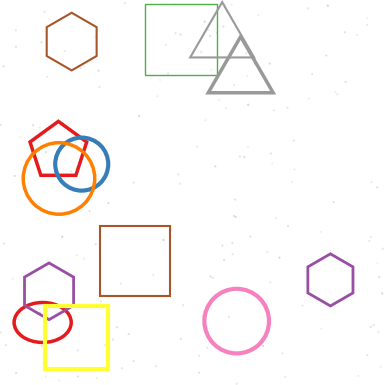[{"shape": "oval", "thickness": 2.5, "radius": 0.37, "center": [0.111, 0.162]}, {"shape": "pentagon", "thickness": 2.5, "radius": 0.39, "center": [0.152, 0.607]}, {"shape": "circle", "thickness": 3, "radius": 0.34, "center": [0.212, 0.574]}, {"shape": "square", "thickness": 1, "radius": 0.46, "center": [0.47, 0.897]}, {"shape": "hexagon", "thickness": 2, "radius": 0.34, "center": [0.858, 0.273]}, {"shape": "hexagon", "thickness": 2, "radius": 0.37, "center": [0.127, 0.243]}, {"shape": "circle", "thickness": 2.5, "radius": 0.46, "center": [0.153, 0.536]}, {"shape": "square", "thickness": 3, "radius": 0.41, "center": [0.199, 0.123]}, {"shape": "square", "thickness": 1.5, "radius": 0.46, "center": [0.35, 0.321]}, {"shape": "hexagon", "thickness": 1.5, "radius": 0.37, "center": [0.186, 0.892]}, {"shape": "circle", "thickness": 3, "radius": 0.42, "center": [0.615, 0.166]}, {"shape": "triangle", "thickness": 2.5, "radius": 0.49, "center": [0.625, 0.808]}, {"shape": "triangle", "thickness": 1.5, "radius": 0.48, "center": [0.577, 0.899]}]